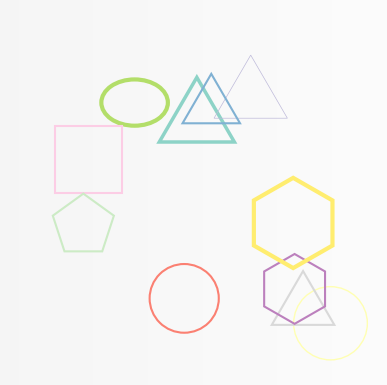[{"shape": "triangle", "thickness": 2.5, "radius": 0.56, "center": [0.508, 0.687]}, {"shape": "circle", "thickness": 1, "radius": 0.48, "center": [0.853, 0.16]}, {"shape": "triangle", "thickness": 0.5, "radius": 0.55, "center": [0.647, 0.748]}, {"shape": "circle", "thickness": 1.5, "radius": 0.45, "center": [0.475, 0.225]}, {"shape": "triangle", "thickness": 1.5, "radius": 0.43, "center": [0.545, 0.723]}, {"shape": "oval", "thickness": 3, "radius": 0.43, "center": [0.347, 0.734]}, {"shape": "square", "thickness": 1.5, "radius": 0.43, "center": [0.228, 0.586]}, {"shape": "triangle", "thickness": 1.5, "radius": 0.47, "center": [0.782, 0.203]}, {"shape": "hexagon", "thickness": 1.5, "radius": 0.45, "center": [0.76, 0.25]}, {"shape": "pentagon", "thickness": 1.5, "radius": 0.41, "center": [0.215, 0.414]}, {"shape": "hexagon", "thickness": 3, "radius": 0.59, "center": [0.757, 0.421]}]